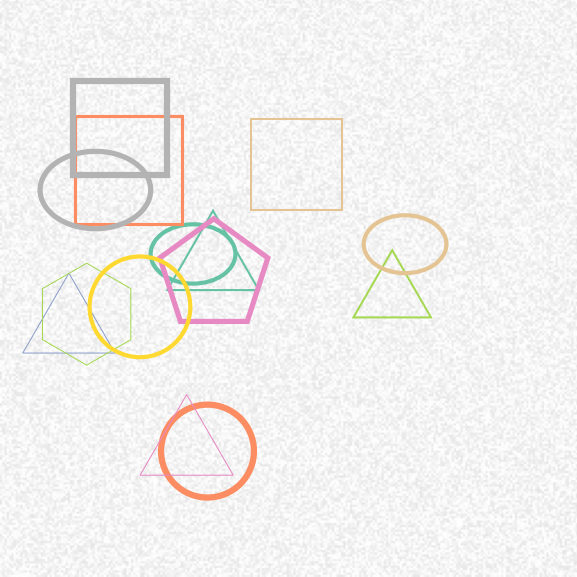[{"shape": "triangle", "thickness": 1, "radius": 0.46, "center": [0.369, 0.543]}, {"shape": "oval", "thickness": 2, "radius": 0.37, "center": [0.334, 0.559]}, {"shape": "circle", "thickness": 3, "radius": 0.4, "center": [0.359, 0.218]}, {"shape": "square", "thickness": 1.5, "radius": 0.47, "center": [0.222, 0.705]}, {"shape": "triangle", "thickness": 0.5, "radius": 0.46, "center": [0.119, 0.434]}, {"shape": "triangle", "thickness": 0.5, "radius": 0.47, "center": [0.323, 0.223]}, {"shape": "pentagon", "thickness": 2.5, "radius": 0.49, "center": [0.37, 0.522]}, {"shape": "hexagon", "thickness": 0.5, "radius": 0.44, "center": [0.15, 0.455]}, {"shape": "triangle", "thickness": 1, "radius": 0.39, "center": [0.679, 0.488]}, {"shape": "circle", "thickness": 2, "radius": 0.44, "center": [0.242, 0.468]}, {"shape": "square", "thickness": 1, "radius": 0.4, "center": [0.514, 0.714]}, {"shape": "oval", "thickness": 2, "radius": 0.36, "center": [0.701, 0.576]}, {"shape": "square", "thickness": 3, "radius": 0.41, "center": [0.208, 0.777]}, {"shape": "oval", "thickness": 2.5, "radius": 0.48, "center": [0.165, 0.67]}]